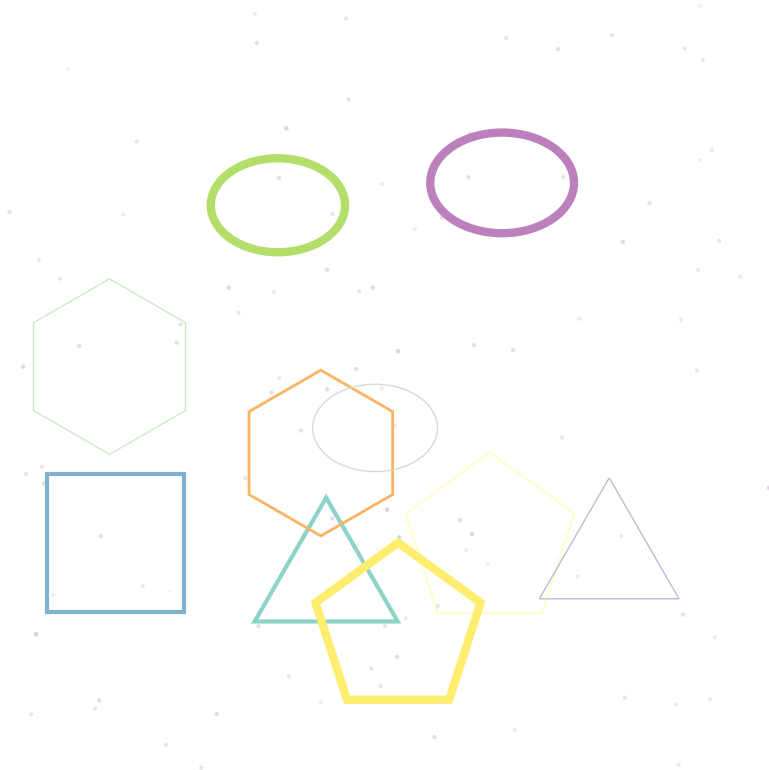[{"shape": "triangle", "thickness": 1.5, "radius": 0.54, "center": [0.424, 0.246]}, {"shape": "pentagon", "thickness": 0.5, "radius": 0.58, "center": [0.636, 0.297]}, {"shape": "triangle", "thickness": 0.5, "radius": 0.52, "center": [0.791, 0.275]}, {"shape": "square", "thickness": 1.5, "radius": 0.45, "center": [0.15, 0.295]}, {"shape": "hexagon", "thickness": 1, "radius": 0.54, "center": [0.417, 0.412]}, {"shape": "oval", "thickness": 3, "radius": 0.44, "center": [0.361, 0.733]}, {"shape": "oval", "thickness": 0.5, "radius": 0.41, "center": [0.487, 0.444]}, {"shape": "oval", "thickness": 3, "radius": 0.47, "center": [0.652, 0.762]}, {"shape": "hexagon", "thickness": 0.5, "radius": 0.57, "center": [0.142, 0.524]}, {"shape": "pentagon", "thickness": 3, "radius": 0.56, "center": [0.517, 0.182]}]